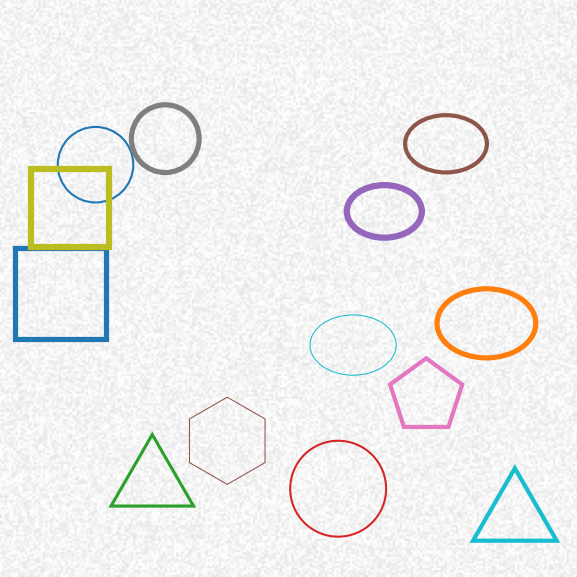[{"shape": "square", "thickness": 2.5, "radius": 0.39, "center": [0.105, 0.491]}, {"shape": "circle", "thickness": 1, "radius": 0.33, "center": [0.165, 0.714]}, {"shape": "oval", "thickness": 2.5, "radius": 0.43, "center": [0.842, 0.439]}, {"shape": "triangle", "thickness": 1.5, "radius": 0.41, "center": [0.264, 0.164]}, {"shape": "circle", "thickness": 1, "radius": 0.42, "center": [0.586, 0.153]}, {"shape": "oval", "thickness": 3, "radius": 0.33, "center": [0.665, 0.633]}, {"shape": "hexagon", "thickness": 0.5, "radius": 0.38, "center": [0.394, 0.236]}, {"shape": "oval", "thickness": 2, "radius": 0.35, "center": [0.772, 0.75]}, {"shape": "pentagon", "thickness": 2, "radius": 0.33, "center": [0.738, 0.313]}, {"shape": "circle", "thickness": 2.5, "radius": 0.29, "center": [0.286, 0.759]}, {"shape": "square", "thickness": 3, "radius": 0.34, "center": [0.121, 0.638]}, {"shape": "triangle", "thickness": 2, "radius": 0.42, "center": [0.892, 0.105]}, {"shape": "oval", "thickness": 0.5, "radius": 0.37, "center": [0.611, 0.402]}]